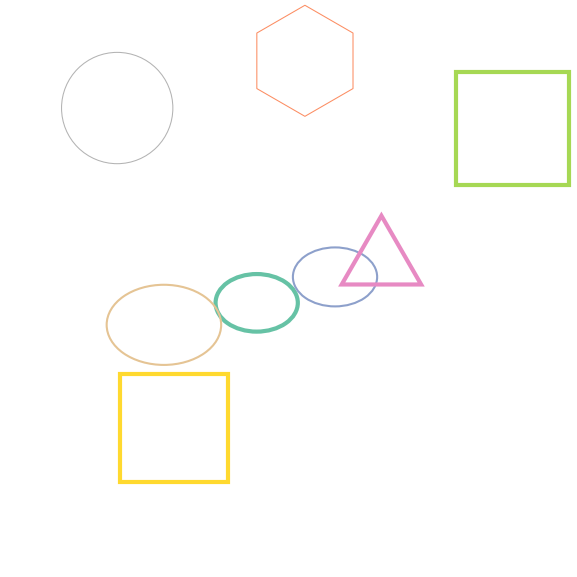[{"shape": "oval", "thickness": 2, "radius": 0.36, "center": [0.444, 0.475]}, {"shape": "hexagon", "thickness": 0.5, "radius": 0.48, "center": [0.528, 0.894]}, {"shape": "oval", "thickness": 1, "radius": 0.36, "center": [0.58, 0.52]}, {"shape": "triangle", "thickness": 2, "radius": 0.4, "center": [0.66, 0.546]}, {"shape": "square", "thickness": 2, "radius": 0.49, "center": [0.887, 0.776]}, {"shape": "square", "thickness": 2, "radius": 0.47, "center": [0.301, 0.258]}, {"shape": "oval", "thickness": 1, "radius": 0.5, "center": [0.284, 0.437]}, {"shape": "circle", "thickness": 0.5, "radius": 0.48, "center": [0.203, 0.812]}]